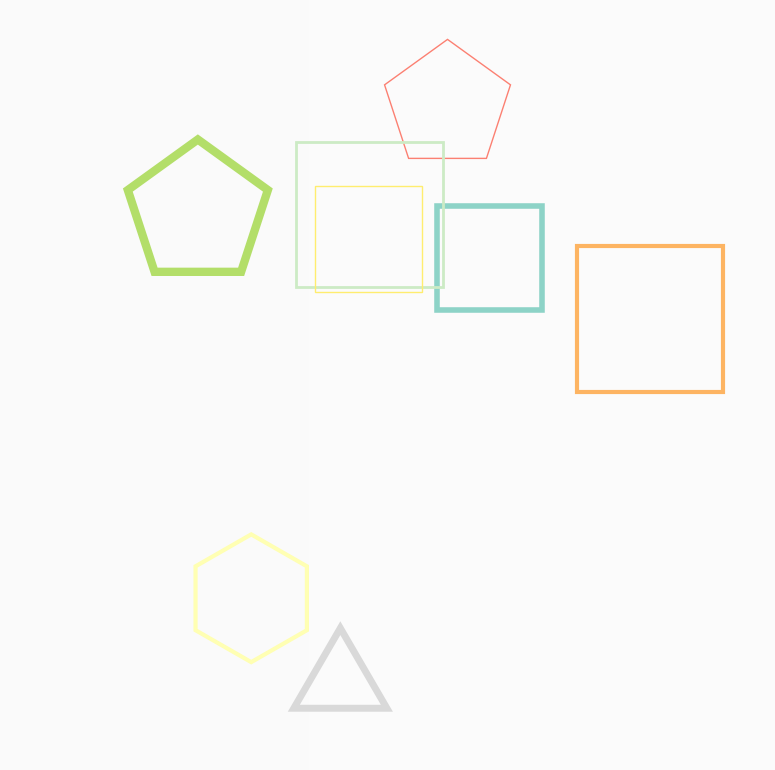[{"shape": "square", "thickness": 2, "radius": 0.34, "center": [0.632, 0.664]}, {"shape": "hexagon", "thickness": 1.5, "radius": 0.41, "center": [0.324, 0.223]}, {"shape": "pentagon", "thickness": 0.5, "radius": 0.43, "center": [0.577, 0.863]}, {"shape": "square", "thickness": 1.5, "radius": 0.47, "center": [0.839, 0.585]}, {"shape": "pentagon", "thickness": 3, "radius": 0.48, "center": [0.255, 0.724]}, {"shape": "triangle", "thickness": 2.5, "radius": 0.35, "center": [0.439, 0.115]}, {"shape": "square", "thickness": 1, "radius": 0.47, "center": [0.477, 0.721]}, {"shape": "square", "thickness": 0.5, "radius": 0.34, "center": [0.476, 0.689]}]